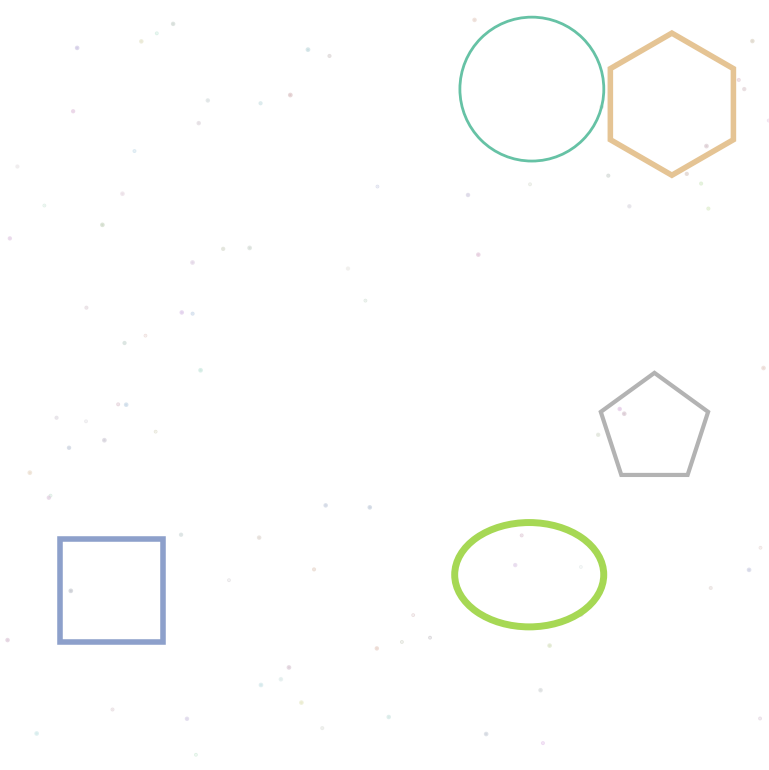[{"shape": "circle", "thickness": 1, "radius": 0.47, "center": [0.691, 0.884]}, {"shape": "square", "thickness": 2, "radius": 0.34, "center": [0.145, 0.233]}, {"shape": "oval", "thickness": 2.5, "radius": 0.48, "center": [0.687, 0.254]}, {"shape": "hexagon", "thickness": 2, "radius": 0.46, "center": [0.873, 0.865]}, {"shape": "pentagon", "thickness": 1.5, "radius": 0.37, "center": [0.85, 0.442]}]